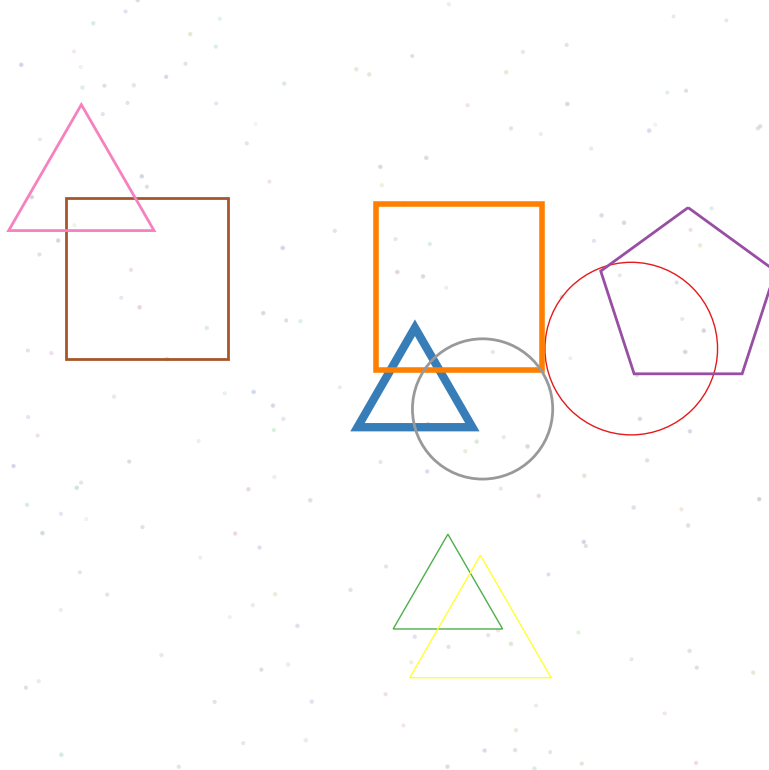[{"shape": "circle", "thickness": 0.5, "radius": 0.56, "center": [0.82, 0.547]}, {"shape": "triangle", "thickness": 3, "radius": 0.43, "center": [0.539, 0.488]}, {"shape": "triangle", "thickness": 0.5, "radius": 0.41, "center": [0.582, 0.224]}, {"shape": "pentagon", "thickness": 1, "radius": 0.6, "center": [0.894, 0.611]}, {"shape": "square", "thickness": 2, "radius": 0.54, "center": [0.596, 0.627]}, {"shape": "triangle", "thickness": 0.5, "radius": 0.53, "center": [0.624, 0.173]}, {"shape": "square", "thickness": 1, "radius": 0.52, "center": [0.191, 0.638]}, {"shape": "triangle", "thickness": 1, "radius": 0.55, "center": [0.106, 0.755]}, {"shape": "circle", "thickness": 1, "radius": 0.46, "center": [0.627, 0.469]}]